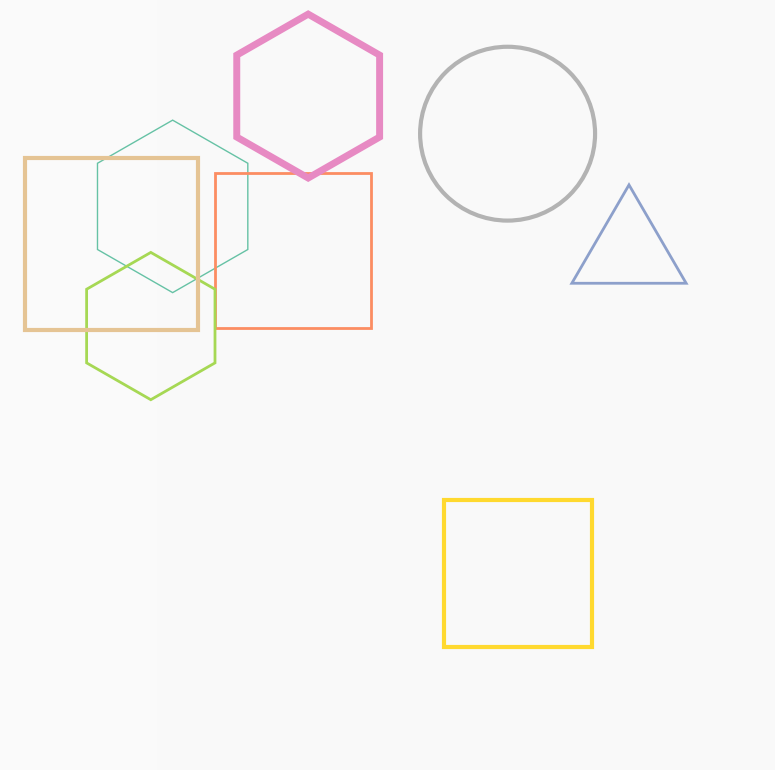[{"shape": "hexagon", "thickness": 0.5, "radius": 0.56, "center": [0.223, 0.732]}, {"shape": "square", "thickness": 1, "radius": 0.5, "center": [0.378, 0.675]}, {"shape": "triangle", "thickness": 1, "radius": 0.43, "center": [0.812, 0.675]}, {"shape": "hexagon", "thickness": 2.5, "radius": 0.53, "center": [0.398, 0.875]}, {"shape": "hexagon", "thickness": 1, "radius": 0.48, "center": [0.195, 0.577]}, {"shape": "square", "thickness": 1.5, "radius": 0.48, "center": [0.668, 0.255]}, {"shape": "square", "thickness": 1.5, "radius": 0.56, "center": [0.144, 0.683]}, {"shape": "circle", "thickness": 1.5, "radius": 0.56, "center": [0.655, 0.826]}]